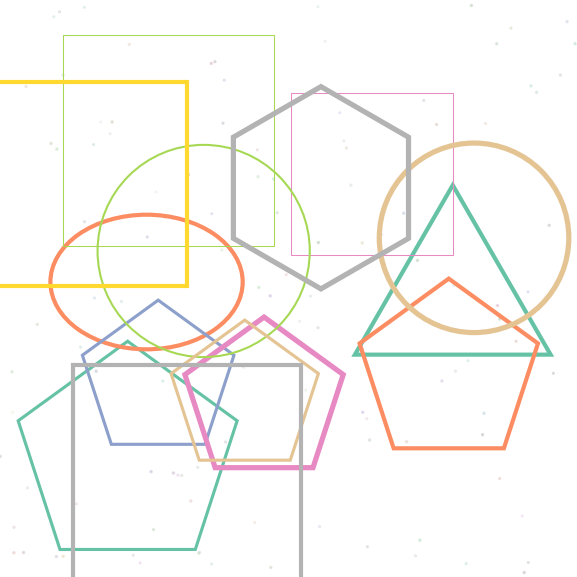[{"shape": "pentagon", "thickness": 1.5, "radius": 1.0, "center": [0.221, 0.209]}, {"shape": "triangle", "thickness": 2, "radius": 0.98, "center": [0.784, 0.483]}, {"shape": "pentagon", "thickness": 2, "radius": 0.81, "center": [0.777, 0.354]}, {"shape": "oval", "thickness": 2, "radius": 0.83, "center": [0.254, 0.511]}, {"shape": "pentagon", "thickness": 1.5, "radius": 0.69, "center": [0.274, 0.341]}, {"shape": "square", "thickness": 0.5, "radius": 0.7, "center": [0.644, 0.698]}, {"shape": "pentagon", "thickness": 2.5, "radius": 0.72, "center": [0.457, 0.306]}, {"shape": "circle", "thickness": 1, "radius": 0.92, "center": [0.353, 0.565]}, {"shape": "square", "thickness": 0.5, "radius": 0.91, "center": [0.292, 0.756]}, {"shape": "square", "thickness": 2, "radius": 0.88, "center": [0.147, 0.68]}, {"shape": "circle", "thickness": 2.5, "radius": 0.82, "center": [0.821, 0.587]}, {"shape": "pentagon", "thickness": 1.5, "radius": 0.67, "center": [0.424, 0.311]}, {"shape": "hexagon", "thickness": 2.5, "radius": 0.88, "center": [0.556, 0.674]}, {"shape": "square", "thickness": 2, "radius": 0.99, "center": [0.324, 0.17]}]